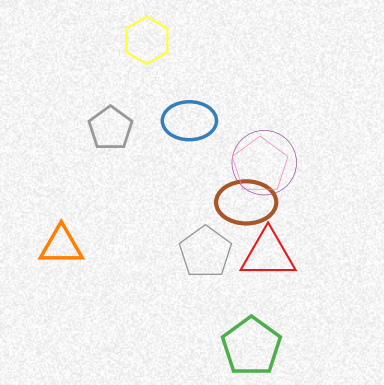[{"shape": "triangle", "thickness": 1.5, "radius": 0.41, "center": [0.696, 0.34]}, {"shape": "oval", "thickness": 2.5, "radius": 0.35, "center": [0.492, 0.686]}, {"shape": "pentagon", "thickness": 2.5, "radius": 0.4, "center": [0.653, 0.1]}, {"shape": "circle", "thickness": 0.5, "radius": 0.42, "center": [0.686, 0.577]}, {"shape": "triangle", "thickness": 2.5, "radius": 0.31, "center": [0.159, 0.362]}, {"shape": "hexagon", "thickness": 1.5, "radius": 0.31, "center": [0.381, 0.895]}, {"shape": "oval", "thickness": 3, "radius": 0.39, "center": [0.639, 0.474]}, {"shape": "pentagon", "thickness": 0.5, "radius": 0.38, "center": [0.675, 0.57]}, {"shape": "pentagon", "thickness": 1, "radius": 0.36, "center": [0.534, 0.345]}, {"shape": "pentagon", "thickness": 2, "radius": 0.29, "center": [0.287, 0.667]}]